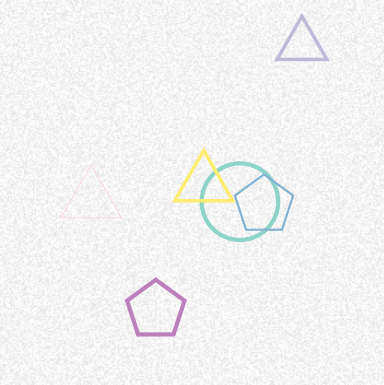[{"shape": "circle", "thickness": 3, "radius": 0.5, "center": [0.623, 0.476]}, {"shape": "triangle", "thickness": 2.5, "radius": 0.37, "center": [0.784, 0.883]}, {"shape": "pentagon", "thickness": 1.5, "radius": 0.4, "center": [0.686, 0.468]}, {"shape": "triangle", "thickness": 0.5, "radius": 0.46, "center": [0.237, 0.48]}, {"shape": "pentagon", "thickness": 3, "radius": 0.39, "center": [0.405, 0.195]}, {"shape": "triangle", "thickness": 2.5, "radius": 0.44, "center": [0.529, 0.522]}]